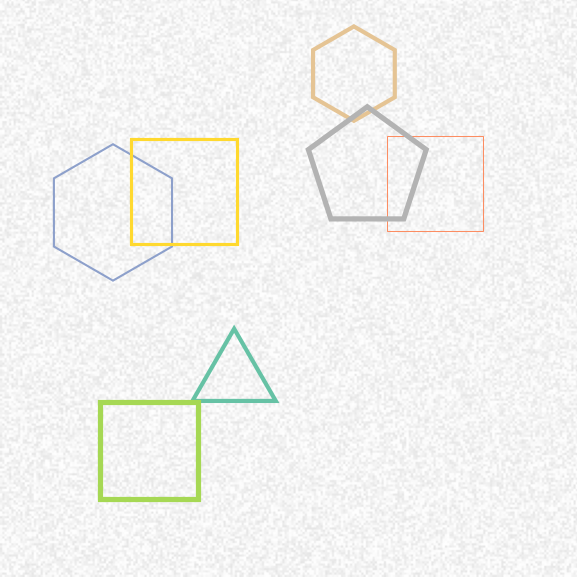[{"shape": "triangle", "thickness": 2, "radius": 0.42, "center": [0.405, 0.347]}, {"shape": "square", "thickness": 0.5, "radius": 0.41, "center": [0.754, 0.681]}, {"shape": "hexagon", "thickness": 1, "radius": 0.59, "center": [0.196, 0.631]}, {"shape": "square", "thickness": 2.5, "radius": 0.42, "center": [0.258, 0.219]}, {"shape": "square", "thickness": 1.5, "radius": 0.46, "center": [0.319, 0.668]}, {"shape": "hexagon", "thickness": 2, "radius": 0.41, "center": [0.613, 0.872]}, {"shape": "pentagon", "thickness": 2.5, "radius": 0.54, "center": [0.636, 0.707]}]